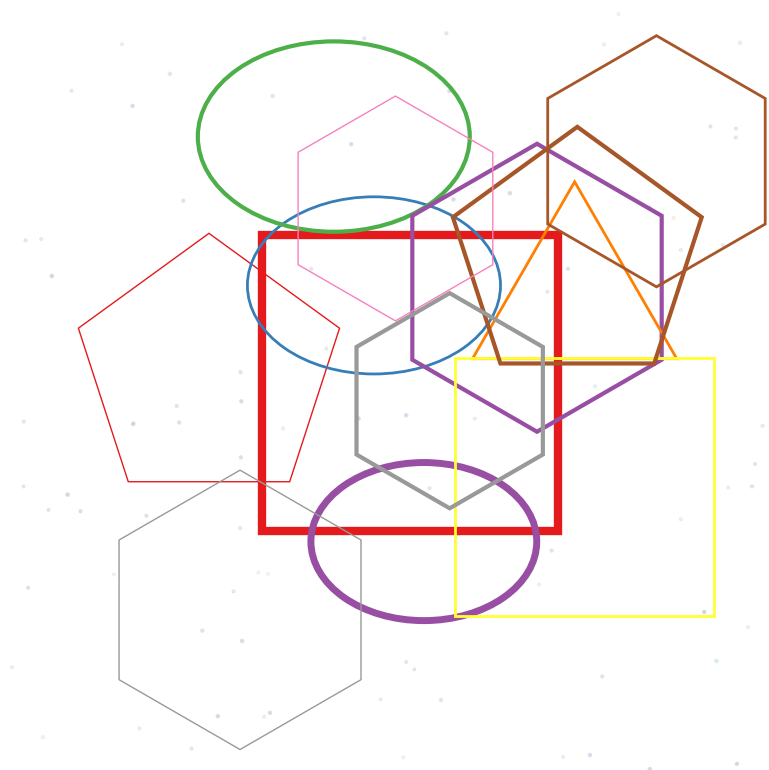[{"shape": "square", "thickness": 3, "radius": 0.96, "center": [0.532, 0.503]}, {"shape": "pentagon", "thickness": 0.5, "radius": 0.89, "center": [0.271, 0.519]}, {"shape": "oval", "thickness": 1, "radius": 0.82, "center": [0.486, 0.629]}, {"shape": "oval", "thickness": 1.5, "radius": 0.88, "center": [0.433, 0.823]}, {"shape": "oval", "thickness": 2.5, "radius": 0.73, "center": [0.55, 0.297]}, {"shape": "hexagon", "thickness": 1.5, "radius": 0.93, "center": [0.697, 0.626]}, {"shape": "triangle", "thickness": 1, "radius": 0.77, "center": [0.746, 0.611]}, {"shape": "square", "thickness": 1, "radius": 0.84, "center": [0.759, 0.368]}, {"shape": "hexagon", "thickness": 1, "radius": 0.82, "center": [0.853, 0.791]}, {"shape": "pentagon", "thickness": 1.5, "radius": 0.85, "center": [0.75, 0.665]}, {"shape": "hexagon", "thickness": 0.5, "radius": 0.73, "center": [0.514, 0.729]}, {"shape": "hexagon", "thickness": 0.5, "radius": 0.91, "center": [0.312, 0.208]}, {"shape": "hexagon", "thickness": 1.5, "radius": 0.7, "center": [0.584, 0.48]}]